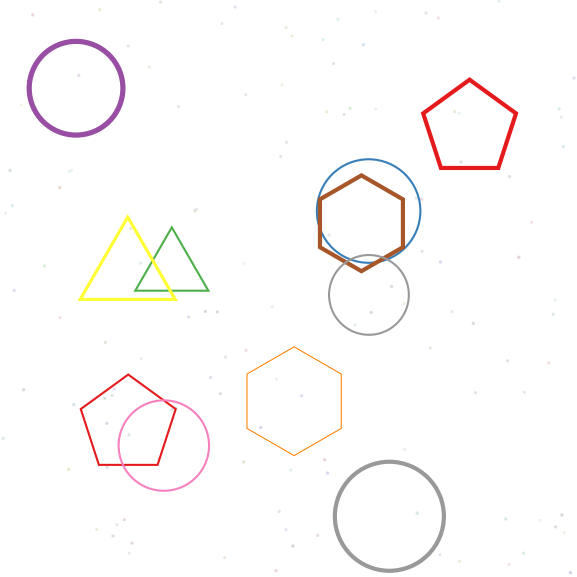[{"shape": "pentagon", "thickness": 2, "radius": 0.42, "center": [0.813, 0.777]}, {"shape": "pentagon", "thickness": 1, "radius": 0.43, "center": [0.222, 0.264]}, {"shape": "circle", "thickness": 1, "radius": 0.45, "center": [0.638, 0.634]}, {"shape": "triangle", "thickness": 1, "radius": 0.37, "center": [0.297, 0.532]}, {"shape": "circle", "thickness": 2.5, "radius": 0.41, "center": [0.132, 0.846]}, {"shape": "hexagon", "thickness": 0.5, "radius": 0.47, "center": [0.509, 0.304]}, {"shape": "triangle", "thickness": 1.5, "radius": 0.48, "center": [0.221, 0.528]}, {"shape": "hexagon", "thickness": 2, "radius": 0.41, "center": [0.626, 0.613]}, {"shape": "circle", "thickness": 1, "radius": 0.39, "center": [0.284, 0.228]}, {"shape": "circle", "thickness": 1, "radius": 0.35, "center": [0.639, 0.488]}, {"shape": "circle", "thickness": 2, "radius": 0.47, "center": [0.674, 0.105]}]